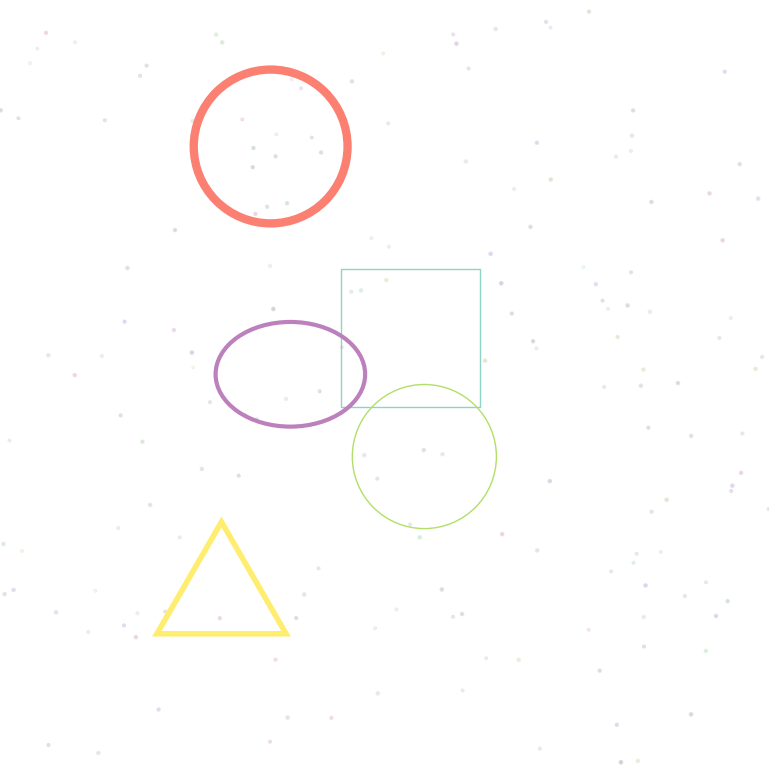[{"shape": "square", "thickness": 0.5, "radius": 0.45, "center": [0.533, 0.561]}, {"shape": "circle", "thickness": 3, "radius": 0.5, "center": [0.351, 0.81]}, {"shape": "circle", "thickness": 0.5, "radius": 0.47, "center": [0.551, 0.407]}, {"shape": "oval", "thickness": 1.5, "radius": 0.49, "center": [0.377, 0.514]}, {"shape": "triangle", "thickness": 2, "radius": 0.48, "center": [0.288, 0.225]}]